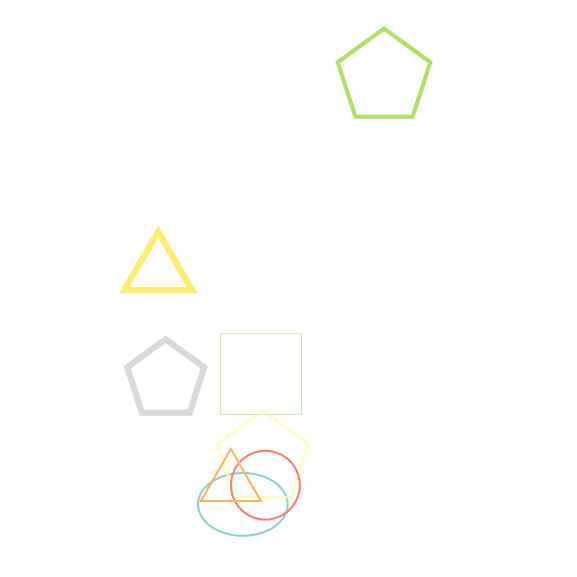[{"shape": "oval", "thickness": 1, "radius": 0.39, "center": [0.421, 0.126]}, {"shape": "pentagon", "thickness": 1, "radius": 0.41, "center": [0.455, 0.205]}, {"shape": "circle", "thickness": 1, "radius": 0.3, "center": [0.46, 0.159]}, {"shape": "triangle", "thickness": 1, "radius": 0.3, "center": [0.4, 0.162]}, {"shape": "pentagon", "thickness": 2, "radius": 0.42, "center": [0.665, 0.865]}, {"shape": "pentagon", "thickness": 3, "radius": 0.35, "center": [0.287, 0.341]}, {"shape": "square", "thickness": 0.5, "radius": 0.35, "center": [0.451, 0.353]}, {"shape": "triangle", "thickness": 3, "radius": 0.34, "center": [0.274, 0.531]}]